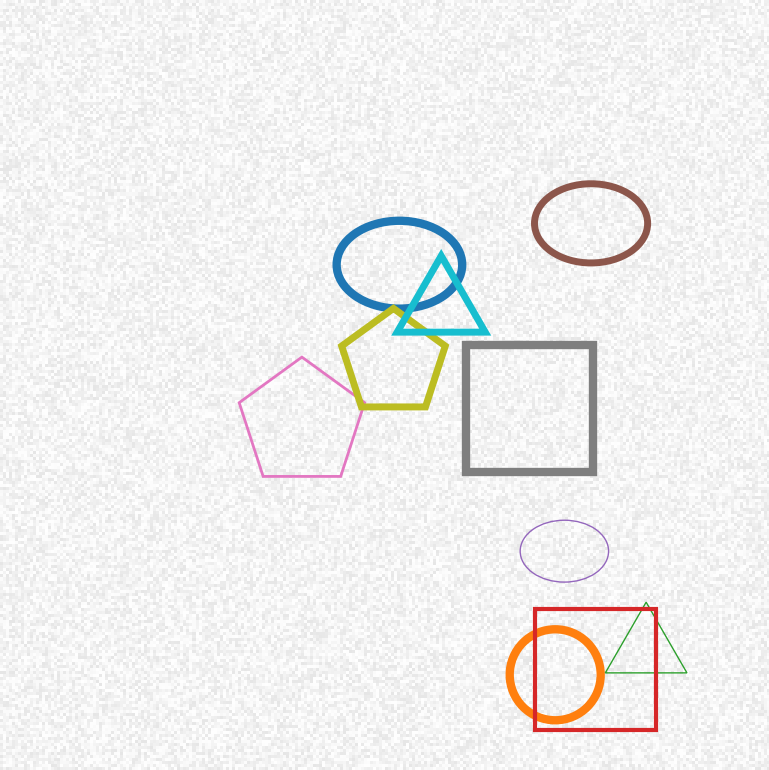[{"shape": "oval", "thickness": 3, "radius": 0.41, "center": [0.519, 0.656]}, {"shape": "circle", "thickness": 3, "radius": 0.3, "center": [0.721, 0.124]}, {"shape": "triangle", "thickness": 0.5, "radius": 0.31, "center": [0.839, 0.157]}, {"shape": "square", "thickness": 1.5, "radius": 0.39, "center": [0.774, 0.13]}, {"shape": "oval", "thickness": 0.5, "radius": 0.29, "center": [0.733, 0.284]}, {"shape": "oval", "thickness": 2.5, "radius": 0.37, "center": [0.768, 0.71]}, {"shape": "pentagon", "thickness": 1, "radius": 0.43, "center": [0.392, 0.451]}, {"shape": "square", "thickness": 3, "radius": 0.41, "center": [0.687, 0.469]}, {"shape": "pentagon", "thickness": 2.5, "radius": 0.35, "center": [0.511, 0.529]}, {"shape": "triangle", "thickness": 2.5, "radius": 0.33, "center": [0.573, 0.602]}]